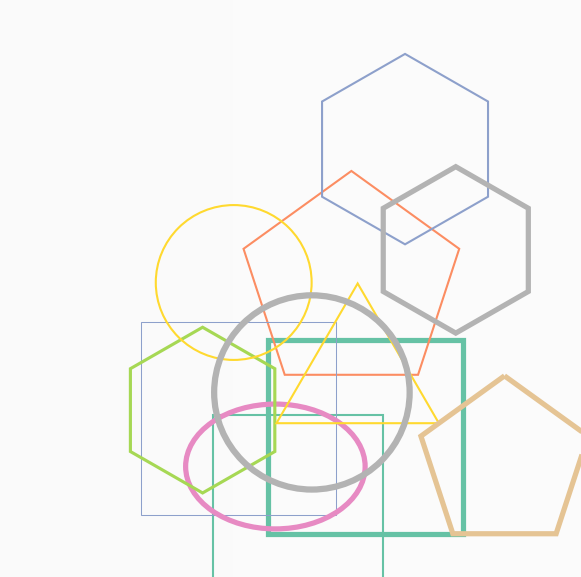[{"shape": "square", "thickness": 2.5, "radius": 0.84, "center": [0.628, 0.243]}, {"shape": "square", "thickness": 1, "radius": 0.73, "center": [0.512, 0.135]}, {"shape": "pentagon", "thickness": 1, "radius": 0.98, "center": [0.605, 0.508]}, {"shape": "square", "thickness": 0.5, "radius": 0.84, "center": [0.411, 0.274]}, {"shape": "hexagon", "thickness": 1, "radius": 0.82, "center": [0.697, 0.741]}, {"shape": "oval", "thickness": 2.5, "radius": 0.77, "center": [0.474, 0.191]}, {"shape": "hexagon", "thickness": 1.5, "radius": 0.72, "center": [0.349, 0.289]}, {"shape": "circle", "thickness": 1, "radius": 0.67, "center": [0.402, 0.51]}, {"shape": "triangle", "thickness": 1, "radius": 0.81, "center": [0.615, 0.347]}, {"shape": "pentagon", "thickness": 2.5, "radius": 0.76, "center": [0.868, 0.197]}, {"shape": "hexagon", "thickness": 2.5, "radius": 0.72, "center": [0.784, 0.566]}, {"shape": "circle", "thickness": 3, "radius": 0.84, "center": [0.537, 0.32]}]